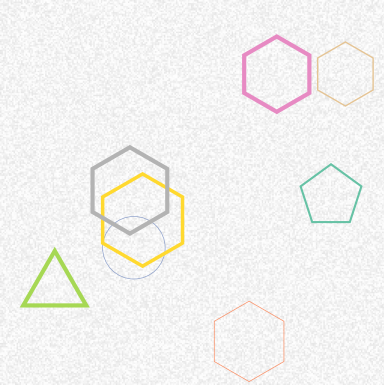[{"shape": "pentagon", "thickness": 1.5, "radius": 0.42, "center": [0.86, 0.49]}, {"shape": "hexagon", "thickness": 0.5, "radius": 0.52, "center": [0.647, 0.113]}, {"shape": "circle", "thickness": 0.5, "radius": 0.41, "center": [0.348, 0.357]}, {"shape": "hexagon", "thickness": 3, "radius": 0.49, "center": [0.719, 0.807]}, {"shape": "triangle", "thickness": 3, "radius": 0.47, "center": [0.142, 0.254]}, {"shape": "hexagon", "thickness": 2.5, "radius": 0.6, "center": [0.37, 0.428]}, {"shape": "hexagon", "thickness": 1, "radius": 0.42, "center": [0.897, 0.808]}, {"shape": "hexagon", "thickness": 3, "radius": 0.56, "center": [0.337, 0.505]}]